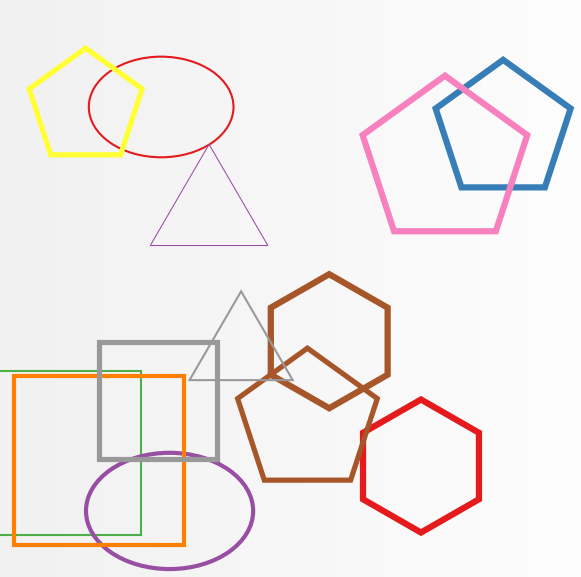[{"shape": "oval", "thickness": 1, "radius": 0.62, "center": [0.277, 0.814]}, {"shape": "hexagon", "thickness": 3, "radius": 0.58, "center": [0.724, 0.192]}, {"shape": "pentagon", "thickness": 3, "radius": 0.61, "center": [0.866, 0.773]}, {"shape": "square", "thickness": 1, "radius": 0.71, "center": [0.101, 0.215]}, {"shape": "triangle", "thickness": 0.5, "radius": 0.58, "center": [0.36, 0.632]}, {"shape": "oval", "thickness": 2, "radius": 0.72, "center": [0.292, 0.114]}, {"shape": "square", "thickness": 2, "radius": 0.73, "center": [0.171, 0.202]}, {"shape": "pentagon", "thickness": 2.5, "radius": 0.51, "center": [0.147, 0.814]}, {"shape": "pentagon", "thickness": 2.5, "radius": 0.63, "center": [0.529, 0.27]}, {"shape": "hexagon", "thickness": 3, "radius": 0.58, "center": [0.566, 0.408]}, {"shape": "pentagon", "thickness": 3, "radius": 0.74, "center": [0.765, 0.719]}, {"shape": "triangle", "thickness": 1, "radius": 0.51, "center": [0.415, 0.392]}, {"shape": "square", "thickness": 2.5, "radius": 0.51, "center": [0.272, 0.306]}]